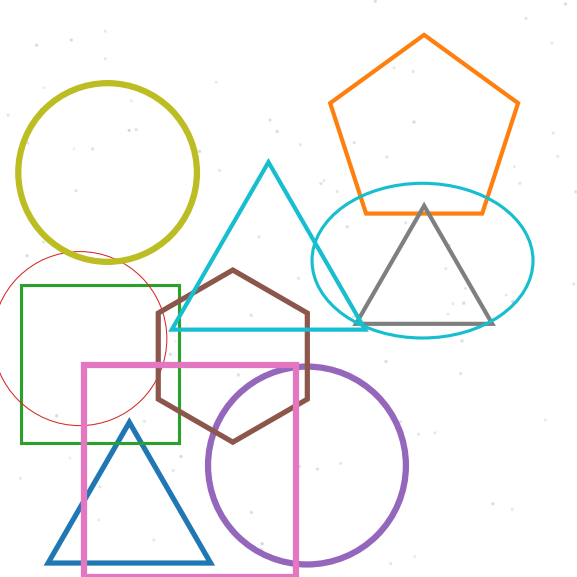[{"shape": "triangle", "thickness": 2.5, "radius": 0.81, "center": [0.224, 0.105]}, {"shape": "pentagon", "thickness": 2, "radius": 0.86, "center": [0.734, 0.768]}, {"shape": "square", "thickness": 1.5, "radius": 0.68, "center": [0.173, 0.368]}, {"shape": "circle", "thickness": 0.5, "radius": 0.75, "center": [0.138, 0.413]}, {"shape": "circle", "thickness": 3, "radius": 0.86, "center": [0.532, 0.193]}, {"shape": "hexagon", "thickness": 2.5, "radius": 0.75, "center": [0.403, 0.383]}, {"shape": "square", "thickness": 3, "radius": 0.92, "center": [0.328, 0.183]}, {"shape": "triangle", "thickness": 2, "radius": 0.68, "center": [0.734, 0.507]}, {"shape": "circle", "thickness": 3, "radius": 0.77, "center": [0.186, 0.7]}, {"shape": "triangle", "thickness": 2, "radius": 0.97, "center": [0.465, 0.525]}, {"shape": "oval", "thickness": 1.5, "radius": 0.96, "center": [0.732, 0.548]}]